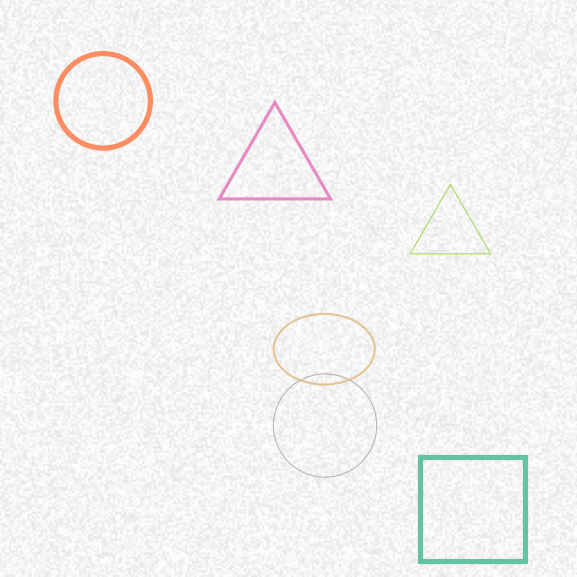[{"shape": "square", "thickness": 2.5, "radius": 0.45, "center": [0.818, 0.118]}, {"shape": "circle", "thickness": 2.5, "radius": 0.41, "center": [0.179, 0.825]}, {"shape": "triangle", "thickness": 1.5, "radius": 0.56, "center": [0.476, 0.71]}, {"shape": "triangle", "thickness": 0.5, "radius": 0.4, "center": [0.78, 0.6]}, {"shape": "oval", "thickness": 1, "radius": 0.44, "center": [0.561, 0.394]}, {"shape": "circle", "thickness": 0.5, "radius": 0.45, "center": [0.563, 0.262]}]